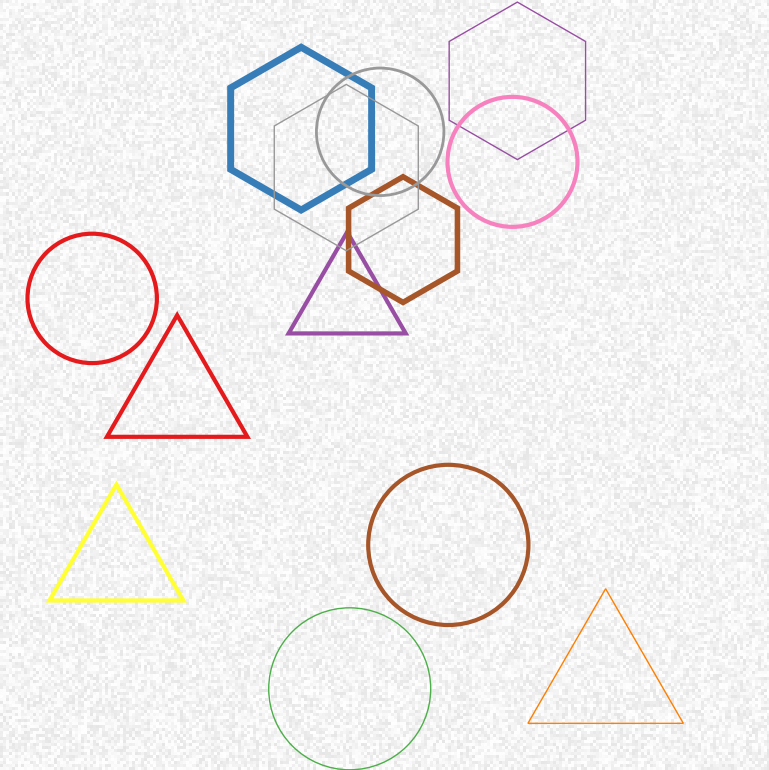[{"shape": "circle", "thickness": 1.5, "radius": 0.42, "center": [0.12, 0.612]}, {"shape": "triangle", "thickness": 1.5, "radius": 0.53, "center": [0.23, 0.485]}, {"shape": "hexagon", "thickness": 2.5, "radius": 0.53, "center": [0.391, 0.833]}, {"shape": "circle", "thickness": 0.5, "radius": 0.53, "center": [0.454, 0.105]}, {"shape": "hexagon", "thickness": 0.5, "radius": 0.51, "center": [0.672, 0.895]}, {"shape": "triangle", "thickness": 1.5, "radius": 0.44, "center": [0.451, 0.611]}, {"shape": "triangle", "thickness": 0.5, "radius": 0.58, "center": [0.787, 0.119]}, {"shape": "triangle", "thickness": 1.5, "radius": 0.5, "center": [0.151, 0.27]}, {"shape": "circle", "thickness": 1.5, "radius": 0.52, "center": [0.582, 0.292]}, {"shape": "hexagon", "thickness": 2, "radius": 0.41, "center": [0.523, 0.689]}, {"shape": "circle", "thickness": 1.5, "radius": 0.42, "center": [0.666, 0.79]}, {"shape": "circle", "thickness": 1, "radius": 0.41, "center": [0.494, 0.829]}, {"shape": "hexagon", "thickness": 0.5, "radius": 0.54, "center": [0.45, 0.782]}]